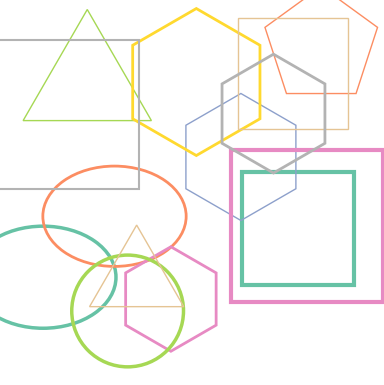[{"shape": "square", "thickness": 3, "radius": 0.73, "center": [0.774, 0.406]}, {"shape": "oval", "thickness": 2.5, "radius": 0.95, "center": [0.112, 0.28]}, {"shape": "oval", "thickness": 2, "radius": 0.93, "center": [0.297, 0.438]}, {"shape": "pentagon", "thickness": 1, "radius": 0.77, "center": [0.834, 0.881]}, {"shape": "hexagon", "thickness": 1, "radius": 0.82, "center": [0.626, 0.592]}, {"shape": "hexagon", "thickness": 2, "radius": 0.68, "center": [0.444, 0.223]}, {"shape": "square", "thickness": 3, "radius": 0.99, "center": [0.798, 0.414]}, {"shape": "circle", "thickness": 2.5, "radius": 0.73, "center": [0.332, 0.192]}, {"shape": "triangle", "thickness": 1, "radius": 0.96, "center": [0.227, 0.783]}, {"shape": "hexagon", "thickness": 2, "radius": 0.95, "center": [0.51, 0.787]}, {"shape": "square", "thickness": 1, "radius": 0.72, "center": [0.761, 0.809]}, {"shape": "triangle", "thickness": 1, "radius": 0.71, "center": [0.355, 0.274]}, {"shape": "hexagon", "thickness": 2, "radius": 0.77, "center": [0.71, 0.705]}, {"shape": "square", "thickness": 1.5, "radius": 0.96, "center": [0.169, 0.703]}]